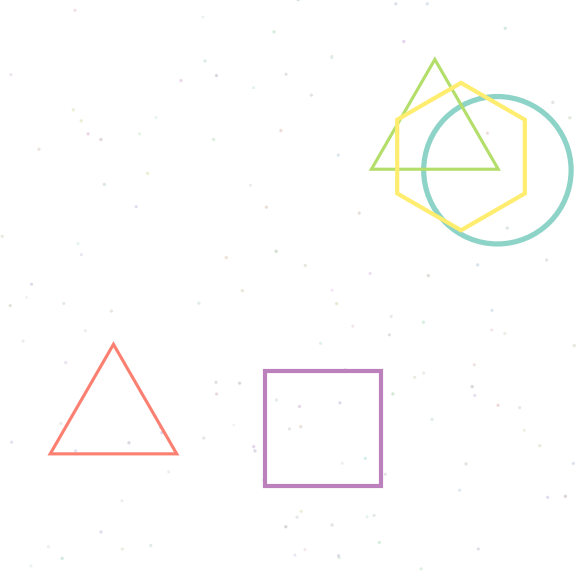[{"shape": "circle", "thickness": 2.5, "radius": 0.64, "center": [0.861, 0.704]}, {"shape": "triangle", "thickness": 1.5, "radius": 0.63, "center": [0.196, 0.276]}, {"shape": "triangle", "thickness": 1.5, "radius": 0.63, "center": [0.753, 0.769]}, {"shape": "square", "thickness": 2, "radius": 0.5, "center": [0.56, 0.257]}, {"shape": "hexagon", "thickness": 2, "radius": 0.64, "center": [0.798, 0.728]}]